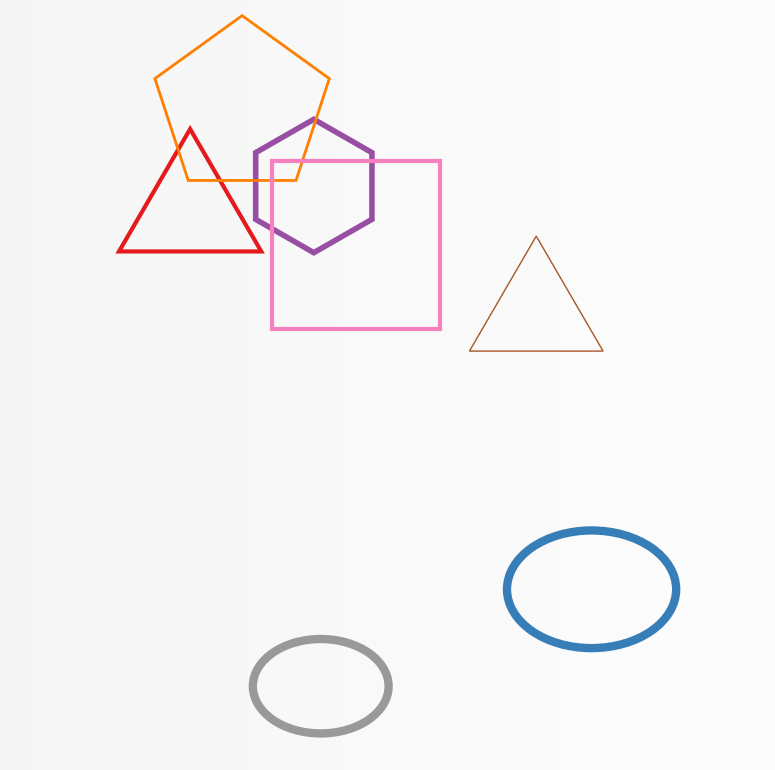[{"shape": "triangle", "thickness": 1.5, "radius": 0.53, "center": [0.245, 0.726]}, {"shape": "oval", "thickness": 3, "radius": 0.55, "center": [0.763, 0.235]}, {"shape": "hexagon", "thickness": 2, "radius": 0.43, "center": [0.405, 0.758]}, {"shape": "pentagon", "thickness": 1, "radius": 0.59, "center": [0.312, 0.861]}, {"shape": "triangle", "thickness": 0.5, "radius": 0.5, "center": [0.692, 0.594]}, {"shape": "square", "thickness": 1.5, "radius": 0.54, "center": [0.459, 0.682]}, {"shape": "oval", "thickness": 3, "radius": 0.44, "center": [0.414, 0.109]}]